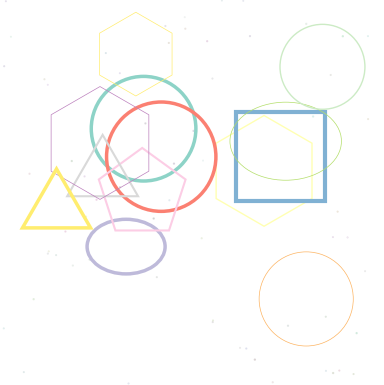[{"shape": "circle", "thickness": 2.5, "radius": 0.68, "center": [0.373, 0.666]}, {"shape": "hexagon", "thickness": 1, "radius": 0.72, "center": [0.686, 0.556]}, {"shape": "oval", "thickness": 2.5, "radius": 0.51, "center": [0.328, 0.359]}, {"shape": "circle", "thickness": 2.5, "radius": 0.71, "center": [0.419, 0.593]}, {"shape": "square", "thickness": 3, "radius": 0.58, "center": [0.729, 0.593]}, {"shape": "circle", "thickness": 0.5, "radius": 0.61, "center": [0.795, 0.224]}, {"shape": "oval", "thickness": 0.5, "radius": 0.72, "center": [0.742, 0.633]}, {"shape": "pentagon", "thickness": 1.5, "radius": 0.59, "center": [0.369, 0.497]}, {"shape": "triangle", "thickness": 1.5, "radius": 0.53, "center": [0.267, 0.543]}, {"shape": "hexagon", "thickness": 0.5, "radius": 0.73, "center": [0.26, 0.629]}, {"shape": "circle", "thickness": 1, "radius": 0.55, "center": [0.838, 0.826]}, {"shape": "triangle", "thickness": 2.5, "radius": 0.51, "center": [0.147, 0.459]}, {"shape": "hexagon", "thickness": 0.5, "radius": 0.54, "center": [0.353, 0.859]}]